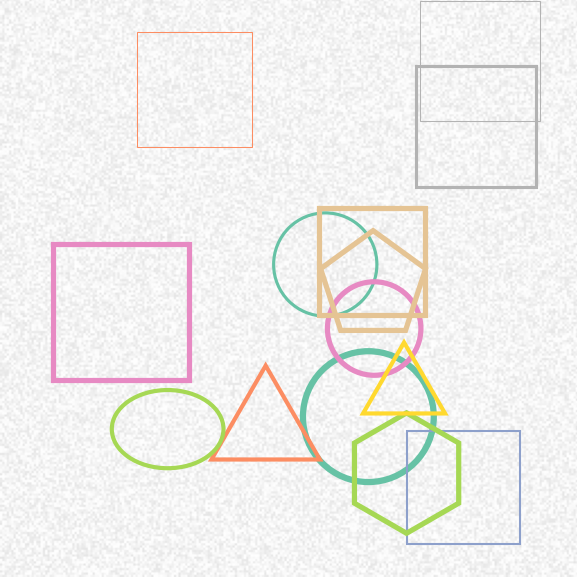[{"shape": "circle", "thickness": 3, "radius": 0.57, "center": [0.638, 0.278]}, {"shape": "circle", "thickness": 1.5, "radius": 0.45, "center": [0.563, 0.541]}, {"shape": "square", "thickness": 0.5, "radius": 0.5, "center": [0.337, 0.845]}, {"shape": "triangle", "thickness": 2, "radius": 0.54, "center": [0.46, 0.258]}, {"shape": "square", "thickness": 1, "radius": 0.49, "center": [0.802, 0.155]}, {"shape": "square", "thickness": 2.5, "radius": 0.59, "center": [0.21, 0.459]}, {"shape": "circle", "thickness": 2.5, "radius": 0.4, "center": [0.648, 0.43]}, {"shape": "hexagon", "thickness": 2.5, "radius": 0.52, "center": [0.704, 0.18]}, {"shape": "oval", "thickness": 2, "radius": 0.48, "center": [0.29, 0.256]}, {"shape": "triangle", "thickness": 2, "radius": 0.41, "center": [0.7, 0.324]}, {"shape": "square", "thickness": 2.5, "radius": 0.46, "center": [0.644, 0.546]}, {"shape": "pentagon", "thickness": 2.5, "radius": 0.48, "center": [0.646, 0.504]}, {"shape": "square", "thickness": 1.5, "radius": 0.52, "center": [0.825, 0.78]}, {"shape": "square", "thickness": 0.5, "radius": 0.52, "center": [0.831, 0.893]}]